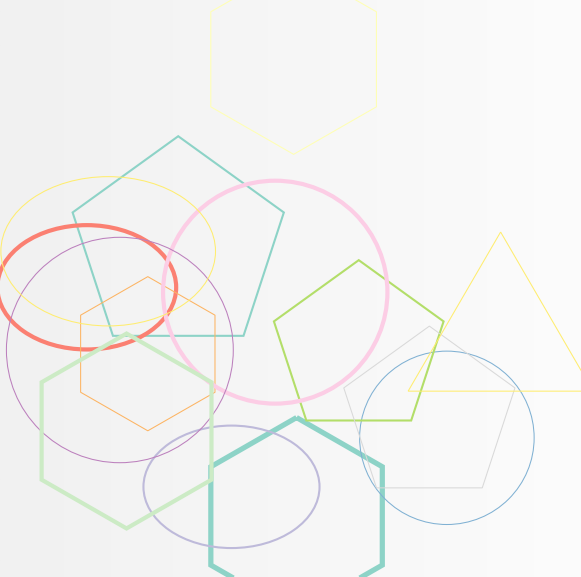[{"shape": "hexagon", "thickness": 2.5, "radius": 0.85, "center": [0.51, 0.106]}, {"shape": "pentagon", "thickness": 1, "radius": 0.96, "center": [0.307, 0.572]}, {"shape": "hexagon", "thickness": 0.5, "radius": 0.82, "center": [0.505, 0.896]}, {"shape": "oval", "thickness": 1, "radius": 0.76, "center": [0.398, 0.156]}, {"shape": "oval", "thickness": 2, "radius": 0.77, "center": [0.149, 0.502]}, {"shape": "circle", "thickness": 0.5, "radius": 0.75, "center": [0.769, 0.241]}, {"shape": "hexagon", "thickness": 0.5, "radius": 0.67, "center": [0.254, 0.387]}, {"shape": "pentagon", "thickness": 1, "radius": 0.77, "center": [0.617, 0.395]}, {"shape": "circle", "thickness": 2, "radius": 0.97, "center": [0.474, 0.493]}, {"shape": "pentagon", "thickness": 0.5, "radius": 0.77, "center": [0.739, 0.28]}, {"shape": "circle", "thickness": 0.5, "radius": 0.98, "center": [0.206, 0.393]}, {"shape": "hexagon", "thickness": 2, "radius": 0.84, "center": [0.218, 0.253]}, {"shape": "triangle", "thickness": 0.5, "radius": 0.92, "center": [0.861, 0.414]}, {"shape": "oval", "thickness": 0.5, "radius": 0.92, "center": [0.186, 0.564]}]